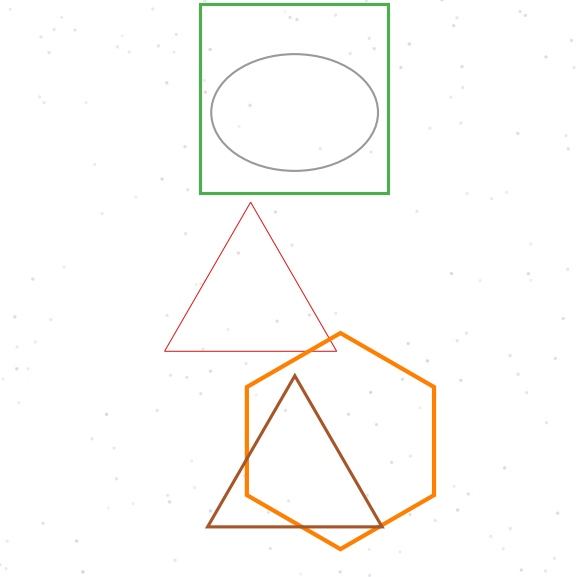[{"shape": "triangle", "thickness": 0.5, "radius": 0.86, "center": [0.434, 0.477]}, {"shape": "square", "thickness": 1.5, "radius": 0.82, "center": [0.509, 0.829]}, {"shape": "hexagon", "thickness": 2, "radius": 0.94, "center": [0.59, 0.235]}, {"shape": "triangle", "thickness": 1.5, "radius": 0.87, "center": [0.511, 0.174]}, {"shape": "oval", "thickness": 1, "radius": 0.72, "center": [0.51, 0.804]}]